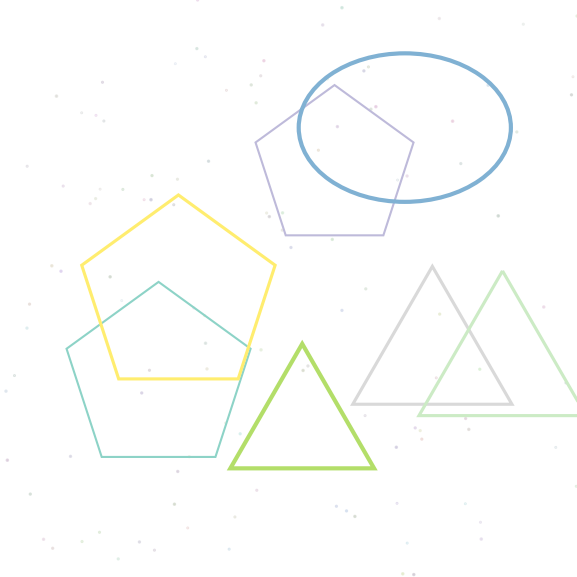[{"shape": "pentagon", "thickness": 1, "radius": 0.84, "center": [0.275, 0.343]}, {"shape": "pentagon", "thickness": 1, "radius": 0.72, "center": [0.579, 0.708]}, {"shape": "oval", "thickness": 2, "radius": 0.92, "center": [0.701, 0.778]}, {"shape": "triangle", "thickness": 2, "radius": 0.72, "center": [0.523, 0.26]}, {"shape": "triangle", "thickness": 1.5, "radius": 0.8, "center": [0.749, 0.379]}, {"shape": "triangle", "thickness": 1.5, "radius": 0.84, "center": [0.87, 0.363]}, {"shape": "pentagon", "thickness": 1.5, "radius": 0.88, "center": [0.309, 0.485]}]